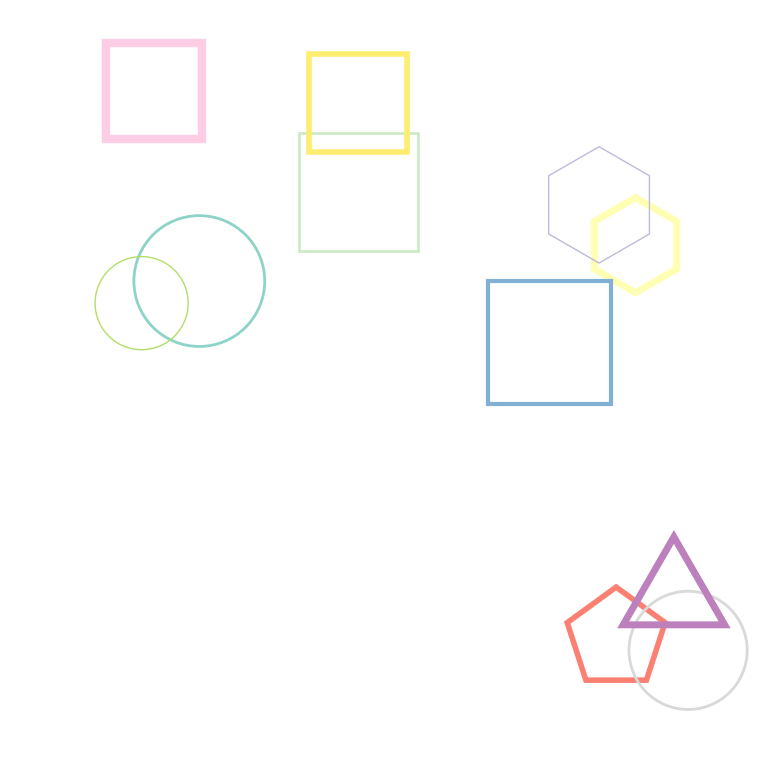[{"shape": "circle", "thickness": 1, "radius": 0.42, "center": [0.259, 0.635]}, {"shape": "hexagon", "thickness": 2.5, "radius": 0.31, "center": [0.825, 0.682]}, {"shape": "hexagon", "thickness": 0.5, "radius": 0.38, "center": [0.778, 0.734]}, {"shape": "pentagon", "thickness": 2, "radius": 0.33, "center": [0.8, 0.171]}, {"shape": "square", "thickness": 1.5, "radius": 0.4, "center": [0.713, 0.555]}, {"shape": "circle", "thickness": 0.5, "radius": 0.3, "center": [0.184, 0.606]}, {"shape": "square", "thickness": 3, "radius": 0.31, "center": [0.199, 0.882]}, {"shape": "circle", "thickness": 1, "radius": 0.38, "center": [0.894, 0.155]}, {"shape": "triangle", "thickness": 2.5, "radius": 0.38, "center": [0.875, 0.227]}, {"shape": "square", "thickness": 1, "radius": 0.38, "center": [0.465, 0.751]}, {"shape": "square", "thickness": 2, "radius": 0.32, "center": [0.465, 0.866]}]